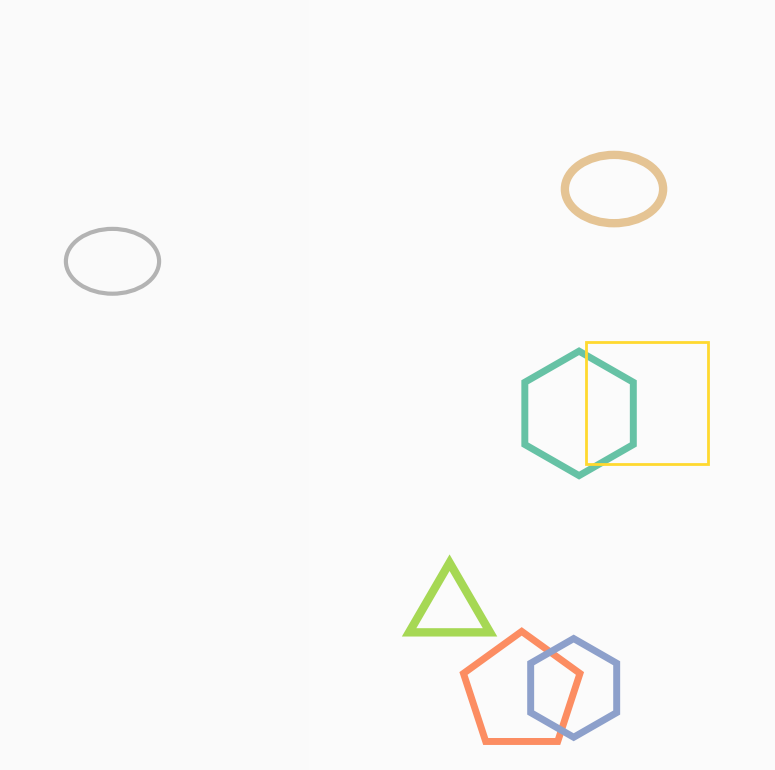[{"shape": "hexagon", "thickness": 2.5, "radius": 0.4, "center": [0.747, 0.463]}, {"shape": "pentagon", "thickness": 2.5, "radius": 0.4, "center": [0.673, 0.101]}, {"shape": "hexagon", "thickness": 2.5, "radius": 0.32, "center": [0.74, 0.107]}, {"shape": "triangle", "thickness": 3, "radius": 0.3, "center": [0.58, 0.209]}, {"shape": "square", "thickness": 1, "radius": 0.4, "center": [0.835, 0.477]}, {"shape": "oval", "thickness": 3, "radius": 0.32, "center": [0.792, 0.754]}, {"shape": "oval", "thickness": 1.5, "radius": 0.3, "center": [0.145, 0.661]}]